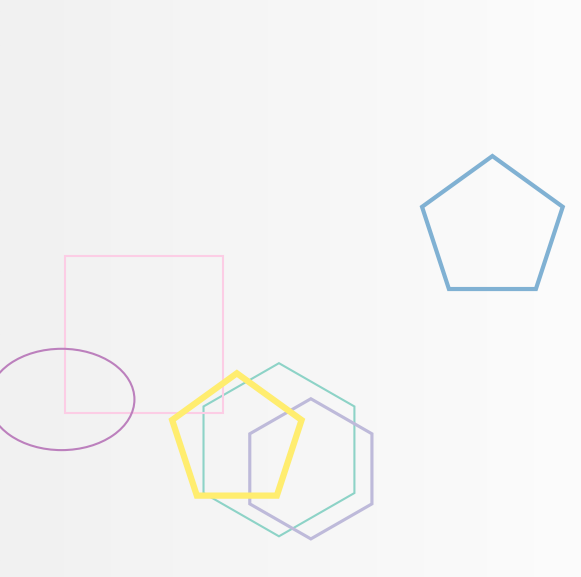[{"shape": "hexagon", "thickness": 1, "radius": 0.75, "center": [0.48, 0.22]}, {"shape": "hexagon", "thickness": 1.5, "radius": 0.61, "center": [0.535, 0.187]}, {"shape": "pentagon", "thickness": 2, "radius": 0.64, "center": [0.847, 0.602]}, {"shape": "square", "thickness": 1, "radius": 0.68, "center": [0.248, 0.42]}, {"shape": "oval", "thickness": 1, "radius": 0.63, "center": [0.106, 0.307]}, {"shape": "pentagon", "thickness": 3, "radius": 0.59, "center": [0.407, 0.236]}]